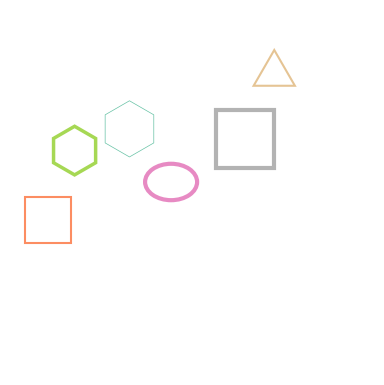[{"shape": "hexagon", "thickness": 0.5, "radius": 0.36, "center": [0.336, 0.665]}, {"shape": "square", "thickness": 1.5, "radius": 0.3, "center": [0.126, 0.429]}, {"shape": "oval", "thickness": 3, "radius": 0.34, "center": [0.444, 0.527]}, {"shape": "hexagon", "thickness": 2.5, "radius": 0.32, "center": [0.194, 0.609]}, {"shape": "triangle", "thickness": 1.5, "radius": 0.31, "center": [0.712, 0.808]}, {"shape": "square", "thickness": 3, "radius": 0.37, "center": [0.637, 0.64]}]